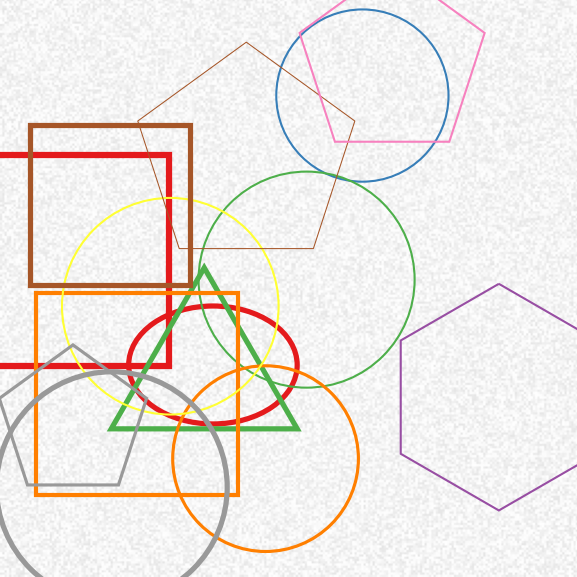[{"shape": "oval", "thickness": 2.5, "radius": 0.73, "center": [0.369, 0.367]}, {"shape": "square", "thickness": 3, "radius": 0.91, "center": [0.109, 0.549]}, {"shape": "circle", "thickness": 1, "radius": 0.75, "center": [0.628, 0.834]}, {"shape": "circle", "thickness": 1, "radius": 0.94, "center": [0.531, 0.515]}, {"shape": "triangle", "thickness": 2.5, "radius": 0.93, "center": [0.354, 0.35]}, {"shape": "hexagon", "thickness": 1, "radius": 0.98, "center": [0.864, 0.311]}, {"shape": "square", "thickness": 2, "radius": 0.87, "center": [0.238, 0.316]}, {"shape": "circle", "thickness": 1.5, "radius": 0.8, "center": [0.46, 0.205]}, {"shape": "circle", "thickness": 1, "radius": 0.94, "center": [0.295, 0.469]}, {"shape": "square", "thickness": 2.5, "radius": 0.69, "center": [0.19, 0.644]}, {"shape": "pentagon", "thickness": 0.5, "radius": 0.99, "center": [0.426, 0.729]}, {"shape": "pentagon", "thickness": 1, "radius": 0.84, "center": [0.679, 0.89]}, {"shape": "pentagon", "thickness": 1.5, "radius": 0.67, "center": [0.126, 0.268]}, {"shape": "circle", "thickness": 2.5, "radius": 1.0, "center": [0.194, 0.156]}]